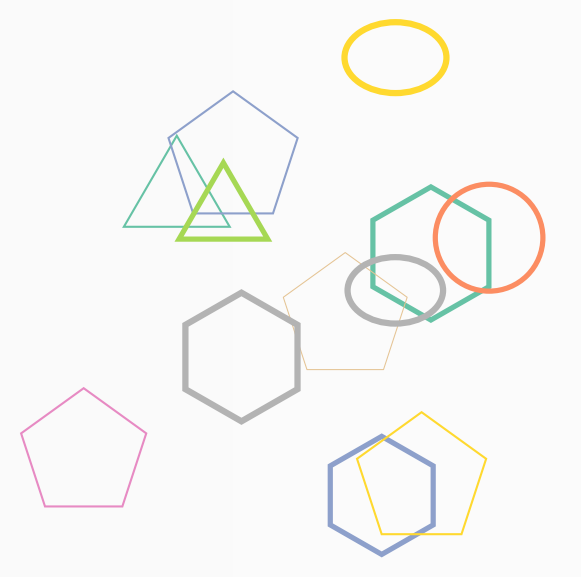[{"shape": "hexagon", "thickness": 2.5, "radius": 0.58, "center": [0.741, 0.56]}, {"shape": "triangle", "thickness": 1, "radius": 0.53, "center": [0.304, 0.659]}, {"shape": "circle", "thickness": 2.5, "radius": 0.46, "center": [0.841, 0.588]}, {"shape": "pentagon", "thickness": 1, "radius": 0.58, "center": [0.401, 0.724]}, {"shape": "hexagon", "thickness": 2.5, "radius": 0.51, "center": [0.657, 0.141]}, {"shape": "pentagon", "thickness": 1, "radius": 0.57, "center": [0.144, 0.214]}, {"shape": "triangle", "thickness": 2.5, "radius": 0.44, "center": [0.384, 0.629]}, {"shape": "pentagon", "thickness": 1, "radius": 0.58, "center": [0.725, 0.169]}, {"shape": "oval", "thickness": 3, "radius": 0.44, "center": [0.68, 0.899]}, {"shape": "pentagon", "thickness": 0.5, "radius": 0.56, "center": [0.594, 0.45]}, {"shape": "hexagon", "thickness": 3, "radius": 0.56, "center": [0.415, 0.381]}, {"shape": "oval", "thickness": 3, "radius": 0.41, "center": [0.68, 0.496]}]